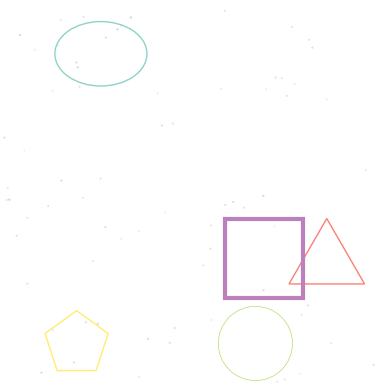[{"shape": "oval", "thickness": 1, "radius": 0.6, "center": [0.262, 0.86]}, {"shape": "triangle", "thickness": 1, "radius": 0.57, "center": [0.849, 0.319]}, {"shape": "circle", "thickness": 0.5, "radius": 0.48, "center": [0.663, 0.108]}, {"shape": "square", "thickness": 3, "radius": 0.51, "center": [0.686, 0.329]}, {"shape": "pentagon", "thickness": 1, "radius": 0.43, "center": [0.199, 0.107]}]